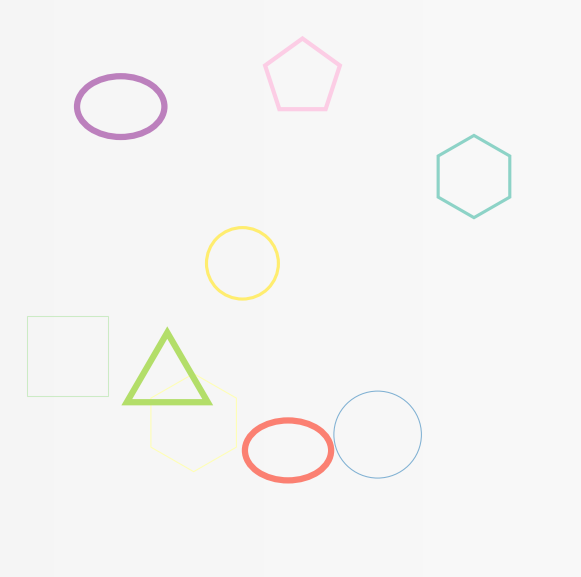[{"shape": "hexagon", "thickness": 1.5, "radius": 0.36, "center": [0.815, 0.693]}, {"shape": "hexagon", "thickness": 0.5, "radius": 0.42, "center": [0.333, 0.267]}, {"shape": "oval", "thickness": 3, "radius": 0.37, "center": [0.496, 0.219]}, {"shape": "circle", "thickness": 0.5, "radius": 0.38, "center": [0.65, 0.247]}, {"shape": "triangle", "thickness": 3, "radius": 0.4, "center": [0.288, 0.343]}, {"shape": "pentagon", "thickness": 2, "radius": 0.34, "center": [0.52, 0.865]}, {"shape": "oval", "thickness": 3, "radius": 0.38, "center": [0.208, 0.815]}, {"shape": "square", "thickness": 0.5, "radius": 0.35, "center": [0.116, 0.383]}, {"shape": "circle", "thickness": 1.5, "radius": 0.31, "center": [0.417, 0.543]}]